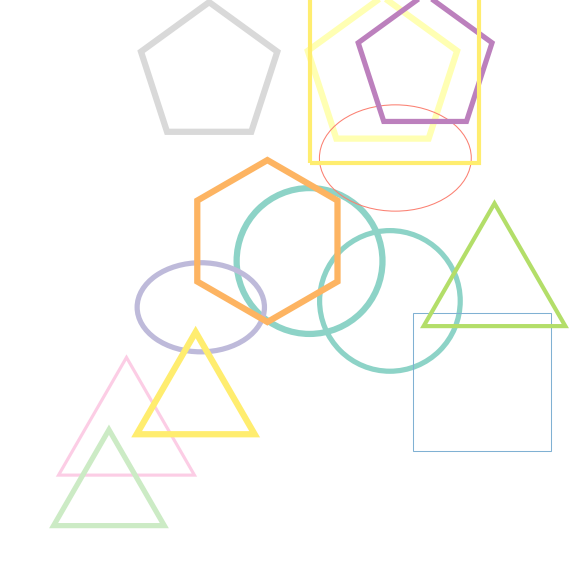[{"shape": "circle", "thickness": 2.5, "radius": 0.61, "center": [0.675, 0.478]}, {"shape": "circle", "thickness": 3, "radius": 0.63, "center": [0.536, 0.547]}, {"shape": "pentagon", "thickness": 3, "radius": 0.68, "center": [0.662, 0.869]}, {"shape": "oval", "thickness": 2.5, "radius": 0.55, "center": [0.348, 0.467]}, {"shape": "oval", "thickness": 0.5, "radius": 0.66, "center": [0.685, 0.726]}, {"shape": "square", "thickness": 0.5, "radius": 0.6, "center": [0.834, 0.337]}, {"shape": "hexagon", "thickness": 3, "radius": 0.7, "center": [0.463, 0.582]}, {"shape": "triangle", "thickness": 2, "radius": 0.71, "center": [0.856, 0.505]}, {"shape": "triangle", "thickness": 1.5, "radius": 0.68, "center": [0.219, 0.244]}, {"shape": "pentagon", "thickness": 3, "radius": 0.62, "center": [0.362, 0.871]}, {"shape": "pentagon", "thickness": 2.5, "radius": 0.61, "center": [0.736, 0.887]}, {"shape": "triangle", "thickness": 2.5, "radius": 0.55, "center": [0.189, 0.144]}, {"shape": "triangle", "thickness": 3, "radius": 0.59, "center": [0.339, 0.306]}, {"shape": "square", "thickness": 2, "radius": 0.73, "center": [0.683, 0.862]}]